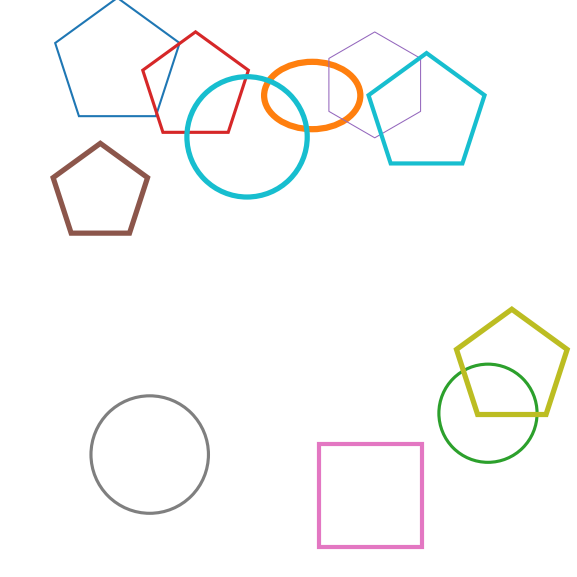[{"shape": "pentagon", "thickness": 1, "radius": 0.57, "center": [0.203, 0.89]}, {"shape": "oval", "thickness": 3, "radius": 0.42, "center": [0.541, 0.834]}, {"shape": "circle", "thickness": 1.5, "radius": 0.42, "center": [0.845, 0.284]}, {"shape": "pentagon", "thickness": 1.5, "radius": 0.48, "center": [0.339, 0.848]}, {"shape": "hexagon", "thickness": 0.5, "radius": 0.46, "center": [0.649, 0.852]}, {"shape": "pentagon", "thickness": 2.5, "radius": 0.43, "center": [0.174, 0.665]}, {"shape": "square", "thickness": 2, "radius": 0.45, "center": [0.642, 0.141]}, {"shape": "circle", "thickness": 1.5, "radius": 0.51, "center": [0.259, 0.212]}, {"shape": "pentagon", "thickness": 2.5, "radius": 0.5, "center": [0.886, 0.363]}, {"shape": "pentagon", "thickness": 2, "radius": 0.53, "center": [0.739, 0.802]}, {"shape": "circle", "thickness": 2.5, "radius": 0.52, "center": [0.428, 0.762]}]